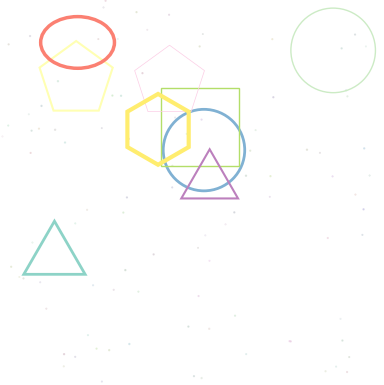[{"shape": "triangle", "thickness": 2, "radius": 0.46, "center": [0.141, 0.333]}, {"shape": "pentagon", "thickness": 1.5, "radius": 0.5, "center": [0.198, 0.794]}, {"shape": "oval", "thickness": 2.5, "radius": 0.48, "center": [0.201, 0.89]}, {"shape": "circle", "thickness": 2, "radius": 0.53, "center": [0.53, 0.61]}, {"shape": "square", "thickness": 1, "radius": 0.51, "center": [0.519, 0.67]}, {"shape": "pentagon", "thickness": 0.5, "radius": 0.48, "center": [0.44, 0.787]}, {"shape": "triangle", "thickness": 1.5, "radius": 0.43, "center": [0.545, 0.527]}, {"shape": "circle", "thickness": 1, "radius": 0.55, "center": [0.865, 0.869]}, {"shape": "hexagon", "thickness": 3, "radius": 0.46, "center": [0.411, 0.664]}]